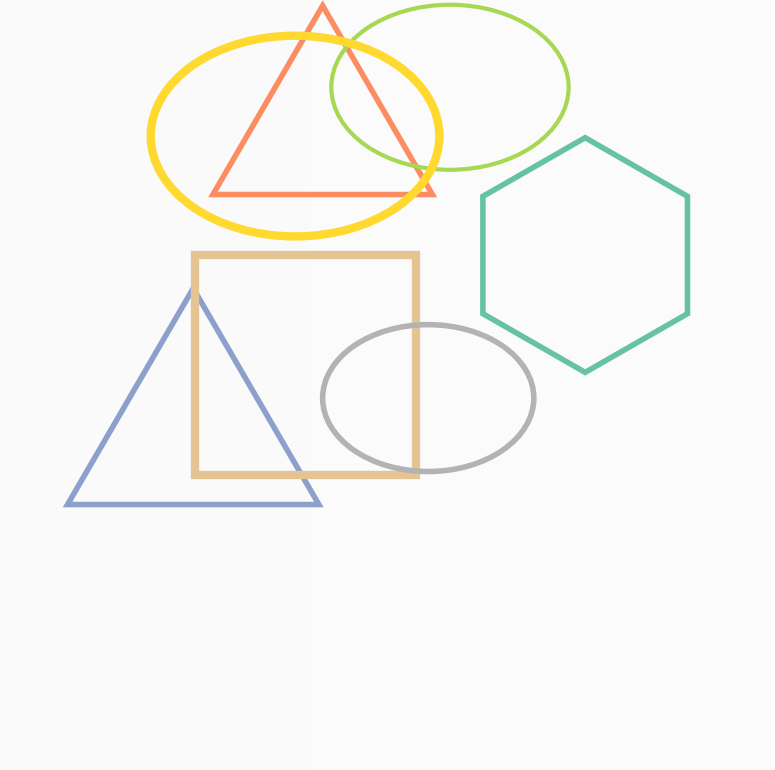[{"shape": "hexagon", "thickness": 2, "radius": 0.76, "center": [0.755, 0.669]}, {"shape": "triangle", "thickness": 2, "radius": 0.82, "center": [0.416, 0.829]}, {"shape": "triangle", "thickness": 2, "radius": 0.94, "center": [0.249, 0.438]}, {"shape": "oval", "thickness": 1.5, "radius": 0.77, "center": [0.581, 0.887]}, {"shape": "oval", "thickness": 3, "radius": 0.93, "center": [0.381, 0.823]}, {"shape": "square", "thickness": 3, "radius": 0.71, "center": [0.394, 0.526]}, {"shape": "oval", "thickness": 2, "radius": 0.68, "center": [0.553, 0.483]}]